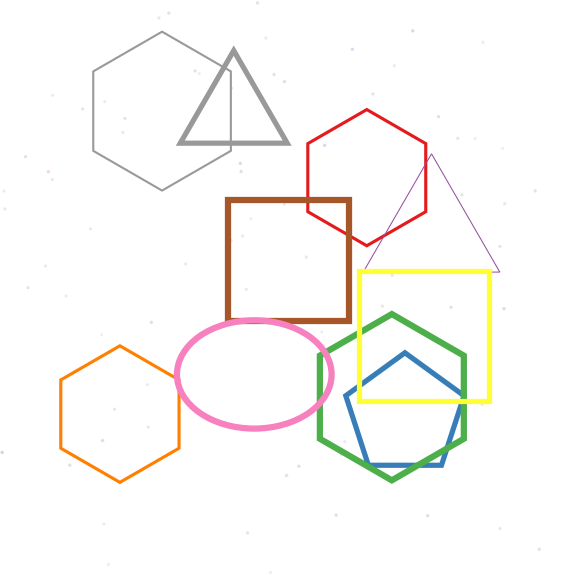[{"shape": "hexagon", "thickness": 1.5, "radius": 0.59, "center": [0.635, 0.692]}, {"shape": "pentagon", "thickness": 2.5, "radius": 0.54, "center": [0.701, 0.281]}, {"shape": "hexagon", "thickness": 3, "radius": 0.72, "center": [0.679, 0.311]}, {"shape": "triangle", "thickness": 0.5, "radius": 0.68, "center": [0.747, 0.596]}, {"shape": "hexagon", "thickness": 1.5, "radius": 0.59, "center": [0.208, 0.282]}, {"shape": "square", "thickness": 2.5, "radius": 0.56, "center": [0.734, 0.417]}, {"shape": "square", "thickness": 3, "radius": 0.52, "center": [0.5, 0.547]}, {"shape": "oval", "thickness": 3, "radius": 0.67, "center": [0.44, 0.351]}, {"shape": "triangle", "thickness": 2.5, "radius": 0.53, "center": [0.405, 0.805]}, {"shape": "hexagon", "thickness": 1, "radius": 0.69, "center": [0.281, 0.807]}]